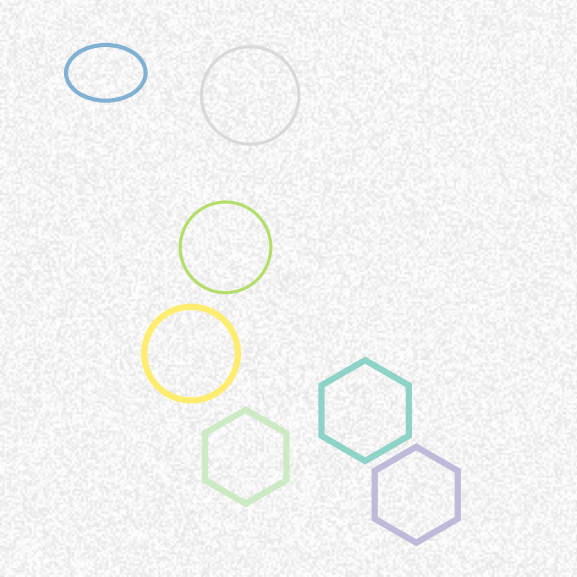[{"shape": "hexagon", "thickness": 3, "radius": 0.44, "center": [0.632, 0.288]}, {"shape": "hexagon", "thickness": 3, "radius": 0.42, "center": [0.721, 0.142]}, {"shape": "oval", "thickness": 2, "radius": 0.34, "center": [0.183, 0.873]}, {"shape": "circle", "thickness": 1.5, "radius": 0.39, "center": [0.39, 0.571]}, {"shape": "circle", "thickness": 1.5, "radius": 0.42, "center": [0.433, 0.834]}, {"shape": "hexagon", "thickness": 3, "radius": 0.41, "center": [0.425, 0.208]}, {"shape": "circle", "thickness": 3, "radius": 0.41, "center": [0.331, 0.387]}]